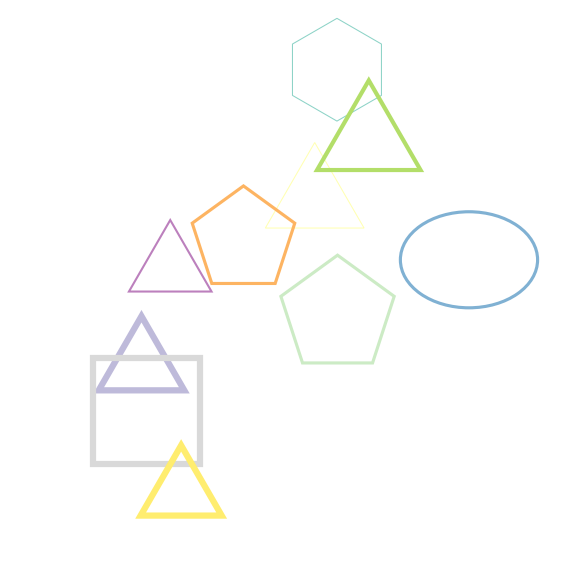[{"shape": "hexagon", "thickness": 0.5, "radius": 0.44, "center": [0.583, 0.878]}, {"shape": "triangle", "thickness": 0.5, "radius": 0.49, "center": [0.545, 0.654]}, {"shape": "triangle", "thickness": 3, "radius": 0.43, "center": [0.245, 0.366]}, {"shape": "oval", "thickness": 1.5, "radius": 0.59, "center": [0.812, 0.549]}, {"shape": "pentagon", "thickness": 1.5, "radius": 0.47, "center": [0.422, 0.584]}, {"shape": "triangle", "thickness": 2, "radius": 0.52, "center": [0.639, 0.756]}, {"shape": "square", "thickness": 3, "radius": 0.46, "center": [0.254, 0.288]}, {"shape": "triangle", "thickness": 1, "radius": 0.41, "center": [0.295, 0.536]}, {"shape": "pentagon", "thickness": 1.5, "radius": 0.52, "center": [0.584, 0.454]}, {"shape": "triangle", "thickness": 3, "radius": 0.41, "center": [0.314, 0.147]}]